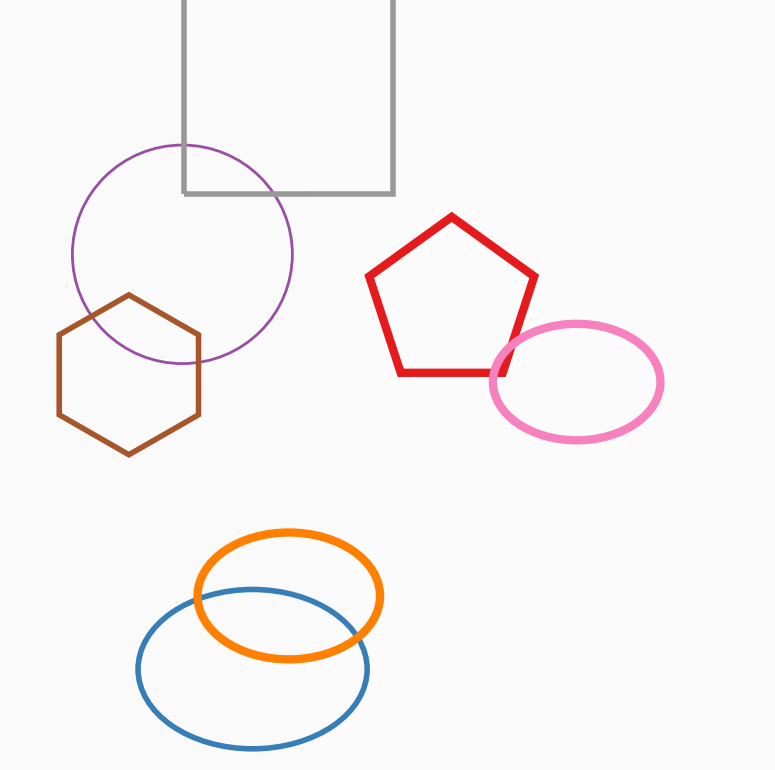[{"shape": "pentagon", "thickness": 3, "radius": 0.56, "center": [0.583, 0.606]}, {"shape": "oval", "thickness": 2, "radius": 0.74, "center": [0.326, 0.131]}, {"shape": "circle", "thickness": 1, "radius": 0.71, "center": [0.235, 0.67]}, {"shape": "oval", "thickness": 3, "radius": 0.59, "center": [0.373, 0.226]}, {"shape": "hexagon", "thickness": 2, "radius": 0.52, "center": [0.166, 0.513]}, {"shape": "oval", "thickness": 3, "radius": 0.54, "center": [0.744, 0.504]}, {"shape": "square", "thickness": 2, "radius": 0.67, "center": [0.372, 0.882]}]